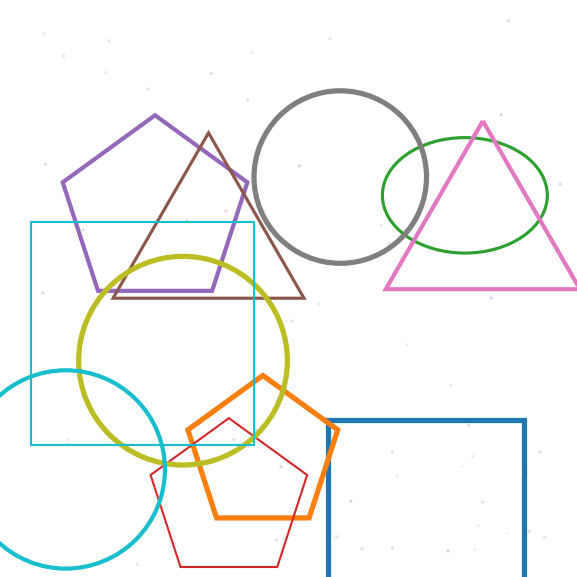[{"shape": "square", "thickness": 2.5, "radius": 0.85, "center": [0.738, 0.102]}, {"shape": "pentagon", "thickness": 2.5, "radius": 0.68, "center": [0.455, 0.213]}, {"shape": "oval", "thickness": 1.5, "radius": 0.71, "center": [0.805, 0.661]}, {"shape": "pentagon", "thickness": 1, "radius": 0.71, "center": [0.396, 0.133]}, {"shape": "pentagon", "thickness": 2, "radius": 0.84, "center": [0.268, 0.631]}, {"shape": "triangle", "thickness": 1.5, "radius": 0.95, "center": [0.361, 0.578]}, {"shape": "triangle", "thickness": 2, "radius": 0.97, "center": [0.836, 0.595]}, {"shape": "circle", "thickness": 2.5, "radius": 0.75, "center": [0.589, 0.693]}, {"shape": "circle", "thickness": 2.5, "radius": 0.9, "center": [0.317, 0.375]}, {"shape": "square", "thickness": 1, "radius": 0.97, "center": [0.247, 0.422]}, {"shape": "circle", "thickness": 2, "radius": 0.86, "center": [0.114, 0.186]}]